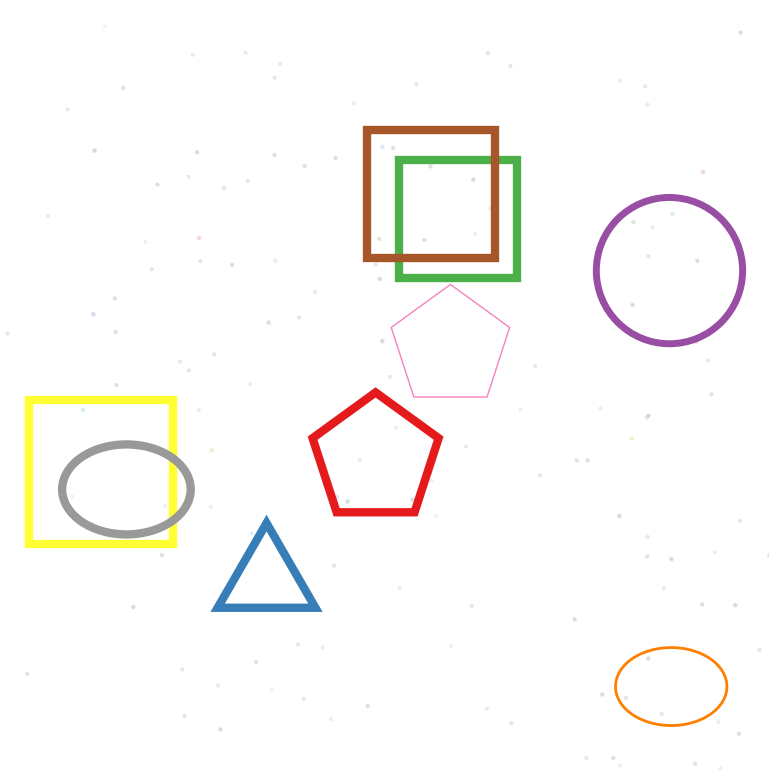[{"shape": "pentagon", "thickness": 3, "radius": 0.43, "center": [0.488, 0.404]}, {"shape": "triangle", "thickness": 3, "radius": 0.37, "center": [0.346, 0.247]}, {"shape": "square", "thickness": 3, "radius": 0.38, "center": [0.595, 0.716]}, {"shape": "circle", "thickness": 2.5, "radius": 0.48, "center": [0.869, 0.649]}, {"shape": "oval", "thickness": 1, "radius": 0.36, "center": [0.872, 0.108]}, {"shape": "square", "thickness": 3, "radius": 0.47, "center": [0.131, 0.387]}, {"shape": "square", "thickness": 3, "radius": 0.42, "center": [0.56, 0.749]}, {"shape": "pentagon", "thickness": 0.5, "radius": 0.4, "center": [0.585, 0.55]}, {"shape": "oval", "thickness": 3, "radius": 0.42, "center": [0.164, 0.364]}]